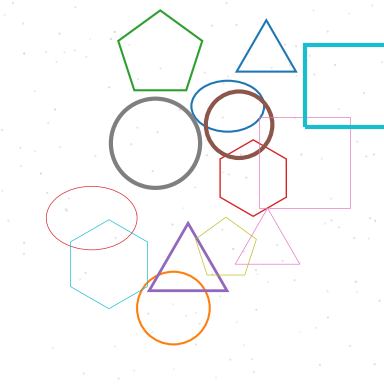[{"shape": "triangle", "thickness": 1.5, "radius": 0.45, "center": [0.692, 0.858]}, {"shape": "oval", "thickness": 1.5, "radius": 0.47, "center": [0.592, 0.724]}, {"shape": "circle", "thickness": 1.5, "radius": 0.47, "center": [0.45, 0.2]}, {"shape": "pentagon", "thickness": 1.5, "radius": 0.57, "center": [0.416, 0.858]}, {"shape": "hexagon", "thickness": 1, "radius": 0.5, "center": [0.658, 0.537]}, {"shape": "oval", "thickness": 0.5, "radius": 0.59, "center": [0.238, 0.434]}, {"shape": "triangle", "thickness": 2, "radius": 0.58, "center": [0.489, 0.303]}, {"shape": "circle", "thickness": 3, "radius": 0.43, "center": [0.621, 0.676]}, {"shape": "triangle", "thickness": 0.5, "radius": 0.49, "center": [0.695, 0.362]}, {"shape": "square", "thickness": 0.5, "radius": 0.59, "center": [0.792, 0.577]}, {"shape": "circle", "thickness": 3, "radius": 0.58, "center": [0.404, 0.628]}, {"shape": "pentagon", "thickness": 0.5, "radius": 0.42, "center": [0.587, 0.353]}, {"shape": "square", "thickness": 3, "radius": 0.53, "center": [0.898, 0.777]}, {"shape": "hexagon", "thickness": 0.5, "radius": 0.58, "center": [0.283, 0.314]}]